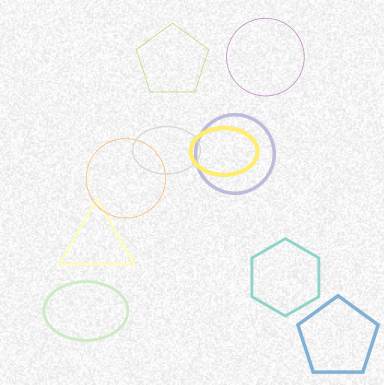[{"shape": "hexagon", "thickness": 2, "radius": 0.5, "center": [0.741, 0.28]}, {"shape": "triangle", "thickness": 1.5, "radius": 0.56, "center": [0.252, 0.37]}, {"shape": "circle", "thickness": 2.5, "radius": 0.51, "center": [0.61, 0.6]}, {"shape": "pentagon", "thickness": 2.5, "radius": 0.55, "center": [0.878, 0.122]}, {"shape": "circle", "thickness": 0.5, "radius": 0.52, "center": [0.327, 0.537]}, {"shape": "pentagon", "thickness": 0.5, "radius": 0.49, "center": [0.448, 0.841]}, {"shape": "oval", "thickness": 1, "radius": 0.44, "center": [0.433, 0.61]}, {"shape": "circle", "thickness": 0.5, "radius": 0.5, "center": [0.689, 0.852]}, {"shape": "oval", "thickness": 2, "radius": 0.55, "center": [0.223, 0.192]}, {"shape": "oval", "thickness": 3, "radius": 0.44, "center": [0.582, 0.607]}]